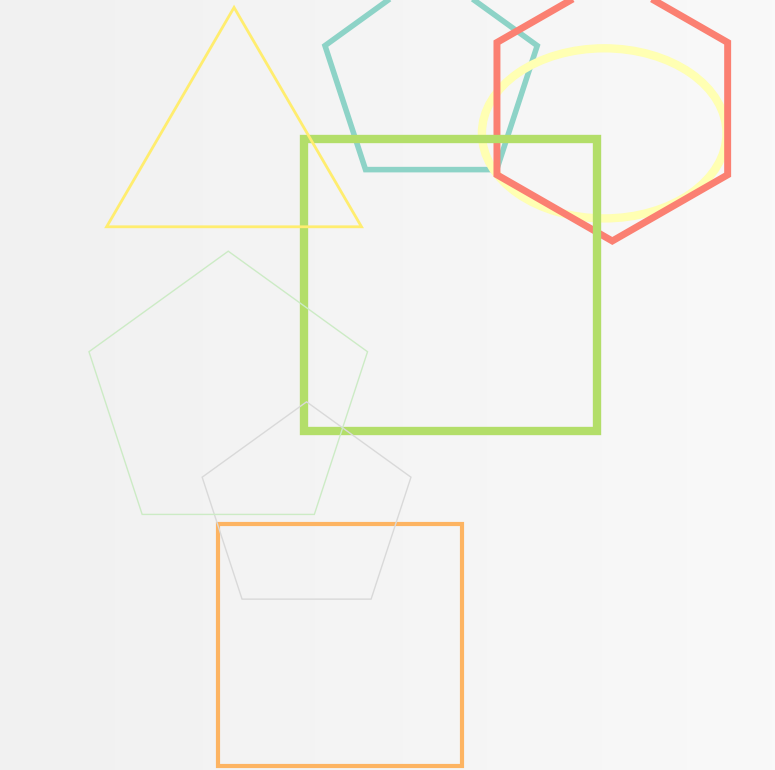[{"shape": "pentagon", "thickness": 2, "radius": 0.72, "center": [0.556, 0.896]}, {"shape": "oval", "thickness": 3, "radius": 0.79, "center": [0.78, 0.827]}, {"shape": "hexagon", "thickness": 2.5, "radius": 0.86, "center": [0.79, 0.859]}, {"shape": "square", "thickness": 1.5, "radius": 0.79, "center": [0.439, 0.162]}, {"shape": "square", "thickness": 3, "radius": 0.95, "center": [0.581, 0.63]}, {"shape": "pentagon", "thickness": 0.5, "radius": 0.71, "center": [0.396, 0.337]}, {"shape": "pentagon", "thickness": 0.5, "radius": 0.94, "center": [0.295, 0.485]}, {"shape": "triangle", "thickness": 1, "radius": 0.95, "center": [0.302, 0.8]}]